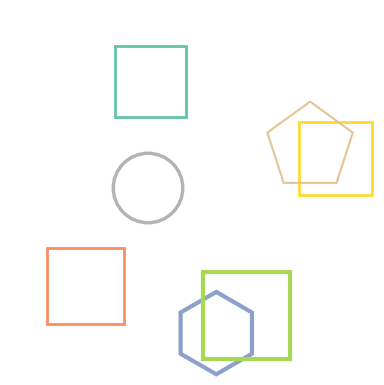[{"shape": "square", "thickness": 2, "radius": 0.46, "center": [0.39, 0.788]}, {"shape": "square", "thickness": 2, "radius": 0.5, "center": [0.223, 0.257]}, {"shape": "hexagon", "thickness": 3, "radius": 0.54, "center": [0.562, 0.135]}, {"shape": "square", "thickness": 3, "radius": 0.57, "center": [0.64, 0.181]}, {"shape": "square", "thickness": 2, "radius": 0.47, "center": [0.872, 0.589]}, {"shape": "pentagon", "thickness": 1.5, "radius": 0.58, "center": [0.805, 0.619]}, {"shape": "circle", "thickness": 2.5, "radius": 0.45, "center": [0.384, 0.512]}]